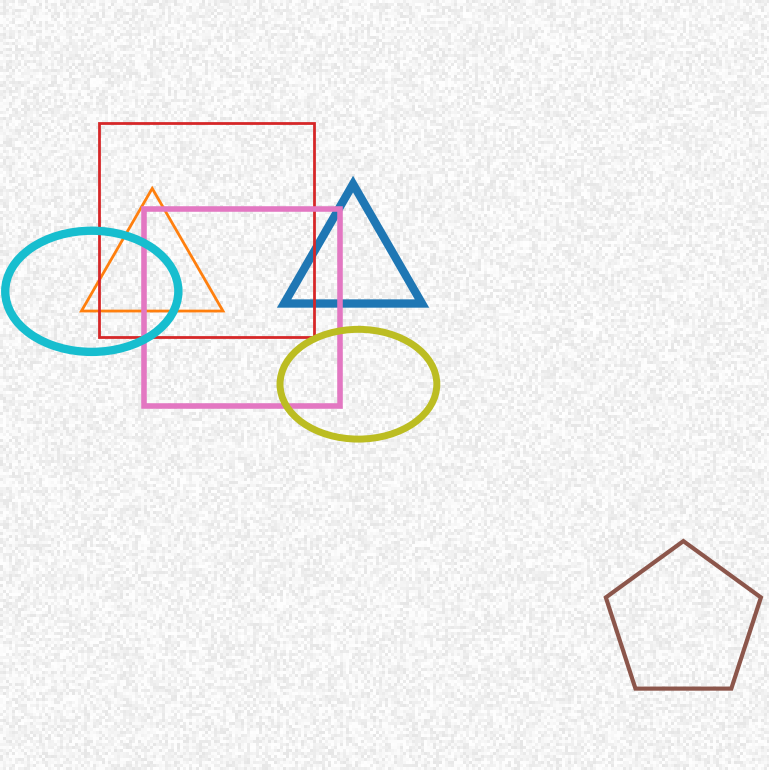[{"shape": "triangle", "thickness": 3, "radius": 0.52, "center": [0.459, 0.658]}, {"shape": "triangle", "thickness": 1, "radius": 0.53, "center": [0.198, 0.649]}, {"shape": "square", "thickness": 1, "radius": 0.7, "center": [0.268, 0.701]}, {"shape": "pentagon", "thickness": 1.5, "radius": 0.53, "center": [0.888, 0.191]}, {"shape": "square", "thickness": 2, "radius": 0.64, "center": [0.314, 0.601]}, {"shape": "oval", "thickness": 2.5, "radius": 0.51, "center": [0.465, 0.501]}, {"shape": "oval", "thickness": 3, "radius": 0.56, "center": [0.119, 0.622]}]